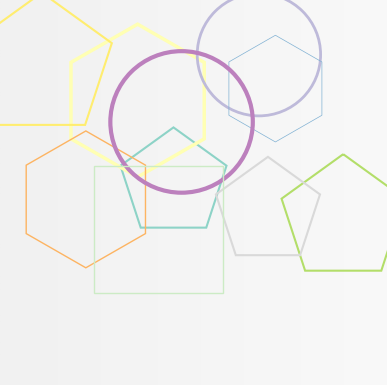[{"shape": "pentagon", "thickness": 1.5, "radius": 0.72, "center": [0.448, 0.525]}, {"shape": "hexagon", "thickness": 2.5, "radius": 0.99, "center": [0.355, 0.739]}, {"shape": "circle", "thickness": 2, "radius": 0.8, "center": [0.668, 0.858]}, {"shape": "hexagon", "thickness": 0.5, "radius": 0.69, "center": [0.711, 0.77]}, {"shape": "hexagon", "thickness": 1, "radius": 0.89, "center": [0.222, 0.482]}, {"shape": "pentagon", "thickness": 1.5, "radius": 0.84, "center": [0.886, 0.432]}, {"shape": "pentagon", "thickness": 1.5, "radius": 0.71, "center": [0.691, 0.451]}, {"shape": "circle", "thickness": 3, "radius": 0.92, "center": [0.469, 0.683]}, {"shape": "square", "thickness": 1, "radius": 0.83, "center": [0.409, 0.404]}, {"shape": "pentagon", "thickness": 1.5, "radius": 0.95, "center": [0.108, 0.829]}]